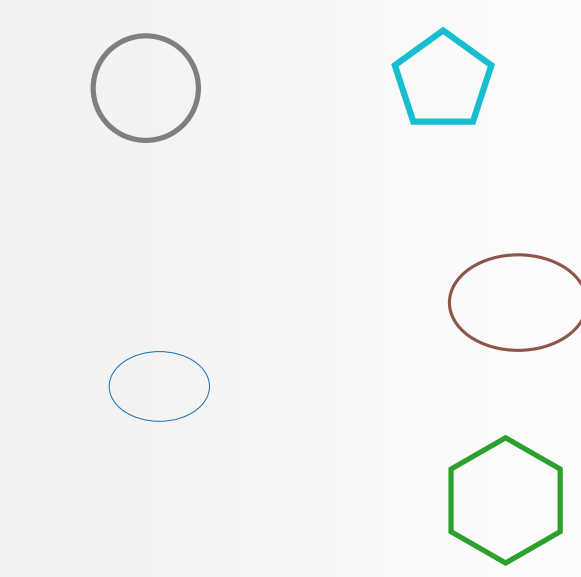[{"shape": "oval", "thickness": 0.5, "radius": 0.43, "center": [0.274, 0.33]}, {"shape": "hexagon", "thickness": 2.5, "radius": 0.54, "center": [0.87, 0.133]}, {"shape": "oval", "thickness": 1.5, "radius": 0.59, "center": [0.891, 0.475]}, {"shape": "circle", "thickness": 2.5, "radius": 0.45, "center": [0.251, 0.847]}, {"shape": "pentagon", "thickness": 3, "radius": 0.44, "center": [0.762, 0.859]}]